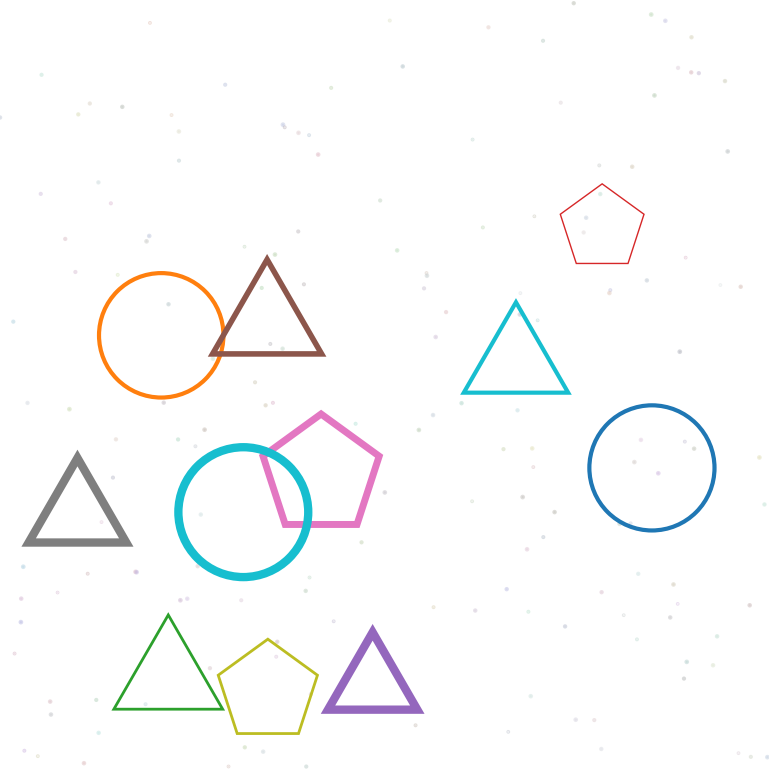[{"shape": "circle", "thickness": 1.5, "radius": 0.41, "center": [0.847, 0.392]}, {"shape": "circle", "thickness": 1.5, "radius": 0.4, "center": [0.209, 0.565]}, {"shape": "triangle", "thickness": 1, "radius": 0.41, "center": [0.219, 0.12]}, {"shape": "pentagon", "thickness": 0.5, "radius": 0.29, "center": [0.782, 0.704]}, {"shape": "triangle", "thickness": 3, "radius": 0.33, "center": [0.484, 0.112]}, {"shape": "triangle", "thickness": 2, "radius": 0.41, "center": [0.347, 0.581]}, {"shape": "pentagon", "thickness": 2.5, "radius": 0.4, "center": [0.417, 0.383]}, {"shape": "triangle", "thickness": 3, "radius": 0.37, "center": [0.101, 0.332]}, {"shape": "pentagon", "thickness": 1, "radius": 0.34, "center": [0.348, 0.102]}, {"shape": "circle", "thickness": 3, "radius": 0.42, "center": [0.316, 0.335]}, {"shape": "triangle", "thickness": 1.5, "radius": 0.39, "center": [0.67, 0.529]}]